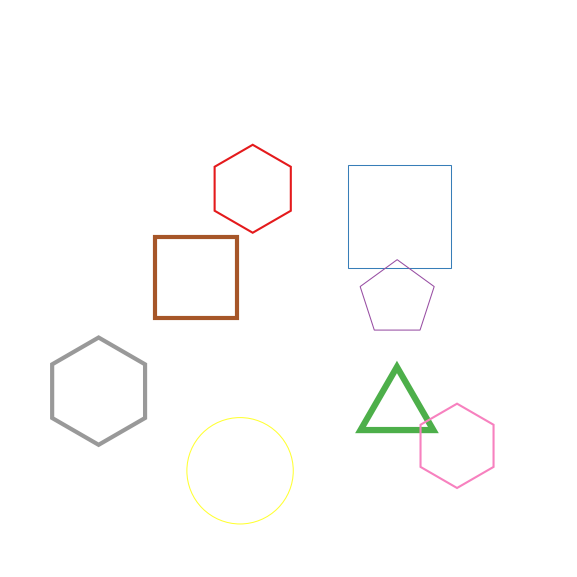[{"shape": "hexagon", "thickness": 1, "radius": 0.38, "center": [0.438, 0.672]}, {"shape": "square", "thickness": 0.5, "radius": 0.45, "center": [0.691, 0.625]}, {"shape": "triangle", "thickness": 3, "radius": 0.36, "center": [0.687, 0.291]}, {"shape": "pentagon", "thickness": 0.5, "radius": 0.34, "center": [0.688, 0.482]}, {"shape": "circle", "thickness": 0.5, "radius": 0.46, "center": [0.416, 0.184]}, {"shape": "square", "thickness": 2, "radius": 0.35, "center": [0.339, 0.518]}, {"shape": "hexagon", "thickness": 1, "radius": 0.36, "center": [0.791, 0.227]}, {"shape": "hexagon", "thickness": 2, "radius": 0.46, "center": [0.171, 0.322]}]